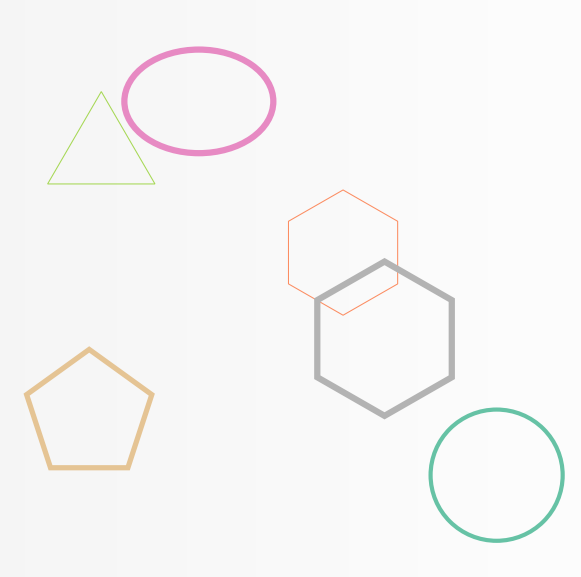[{"shape": "circle", "thickness": 2, "radius": 0.57, "center": [0.854, 0.176]}, {"shape": "hexagon", "thickness": 0.5, "radius": 0.54, "center": [0.59, 0.562]}, {"shape": "oval", "thickness": 3, "radius": 0.64, "center": [0.342, 0.824]}, {"shape": "triangle", "thickness": 0.5, "radius": 0.53, "center": [0.174, 0.734]}, {"shape": "pentagon", "thickness": 2.5, "radius": 0.57, "center": [0.153, 0.281]}, {"shape": "hexagon", "thickness": 3, "radius": 0.67, "center": [0.662, 0.413]}]